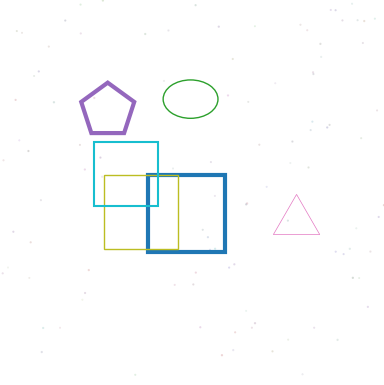[{"shape": "square", "thickness": 3, "radius": 0.5, "center": [0.485, 0.446]}, {"shape": "oval", "thickness": 1, "radius": 0.36, "center": [0.495, 0.743]}, {"shape": "pentagon", "thickness": 3, "radius": 0.36, "center": [0.28, 0.713]}, {"shape": "triangle", "thickness": 0.5, "radius": 0.35, "center": [0.77, 0.426]}, {"shape": "square", "thickness": 1, "radius": 0.48, "center": [0.366, 0.45]}, {"shape": "square", "thickness": 1.5, "radius": 0.41, "center": [0.327, 0.548]}]